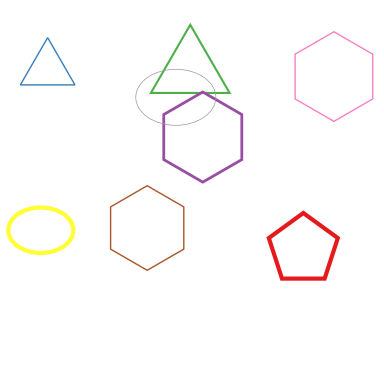[{"shape": "pentagon", "thickness": 3, "radius": 0.47, "center": [0.788, 0.353]}, {"shape": "triangle", "thickness": 1, "radius": 0.41, "center": [0.124, 0.82]}, {"shape": "triangle", "thickness": 1.5, "radius": 0.59, "center": [0.494, 0.818]}, {"shape": "hexagon", "thickness": 2, "radius": 0.59, "center": [0.527, 0.644]}, {"shape": "oval", "thickness": 3, "radius": 0.42, "center": [0.106, 0.402]}, {"shape": "hexagon", "thickness": 1, "radius": 0.55, "center": [0.382, 0.408]}, {"shape": "hexagon", "thickness": 1, "radius": 0.58, "center": [0.867, 0.801]}, {"shape": "oval", "thickness": 0.5, "radius": 0.52, "center": [0.457, 0.747]}]